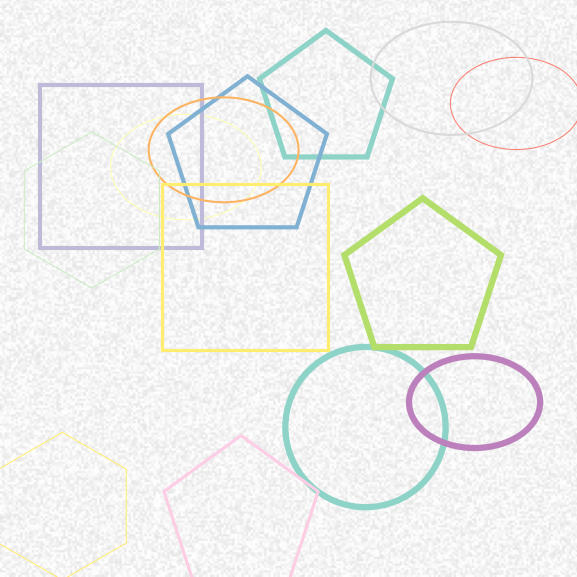[{"shape": "pentagon", "thickness": 2.5, "radius": 0.61, "center": [0.564, 0.825]}, {"shape": "circle", "thickness": 3, "radius": 0.69, "center": [0.633, 0.26]}, {"shape": "oval", "thickness": 0.5, "radius": 0.65, "center": [0.322, 0.71]}, {"shape": "square", "thickness": 2, "radius": 0.7, "center": [0.209, 0.711]}, {"shape": "oval", "thickness": 0.5, "radius": 0.57, "center": [0.894, 0.82]}, {"shape": "pentagon", "thickness": 2, "radius": 0.72, "center": [0.429, 0.723]}, {"shape": "oval", "thickness": 1, "radius": 0.65, "center": [0.387, 0.74]}, {"shape": "pentagon", "thickness": 3, "radius": 0.71, "center": [0.732, 0.513]}, {"shape": "pentagon", "thickness": 1.5, "radius": 0.7, "center": [0.417, 0.105]}, {"shape": "oval", "thickness": 1, "radius": 0.7, "center": [0.782, 0.864]}, {"shape": "oval", "thickness": 3, "radius": 0.57, "center": [0.822, 0.303]}, {"shape": "hexagon", "thickness": 0.5, "radius": 0.68, "center": [0.159, 0.636]}, {"shape": "square", "thickness": 1.5, "radius": 0.72, "center": [0.425, 0.537]}, {"shape": "hexagon", "thickness": 0.5, "radius": 0.64, "center": [0.108, 0.123]}]